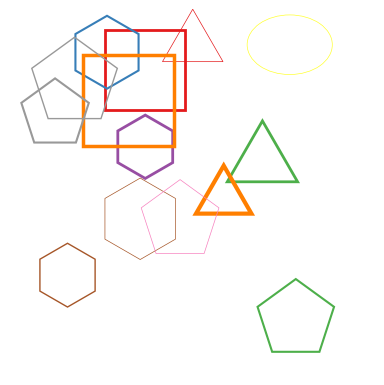[{"shape": "triangle", "thickness": 0.5, "radius": 0.45, "center": [0.501, 0.885]}, {"shape": "square", "thickness": 2, "radius": 0.52, "center": [0.377, 0.818]}, {"shape": "hexagon", "thickness": 1.5, "radius": 0.47, "center": [0.278, 0.864]}, {"shape": "pentagon", "thickness": 1.5, "radius": 0.52, "center": [0.768, 0.171]}, {"shape": "triangle", "thickness": 2, "radius": 0.53, "center": [0.682, 0.581]}, {"shape": "hexagon", "thickness": 2, "radius": 0.41, "center": [0.377, 0.619]}, {"shape": "square", "thickness": 2.5, "radius": 0.59, "center": [0.334, 0.739]}, {"shape": "triangle", "thickness": 3, "radius": 0.42, "center": [0.581, 0.487]}, {"shape": "oval", "thickness": 0.5, "radius": 0.55, "center": [0.753, 0.884]}, {"shape": "hexagon", "thickness": 1, "radius": 0.41, "center": [0.175, 0.285]}, {"shape": "hexagon", "thickness": 0.5, "radius": 0.53, "center": [0.364, 0.432]}, {"shape": "pentagon", "thickness": 0.5, "radius": 0.53, "center": [0.468, 0.427]}, {"shape": "pentagon", "thickness": 1.5, "radius": 0.46, "center": [0.143, 0.704]}, {"shape": "pentagon", "thickness": 1, "radius": 0.58, "center": [0.194, 0.786]}]